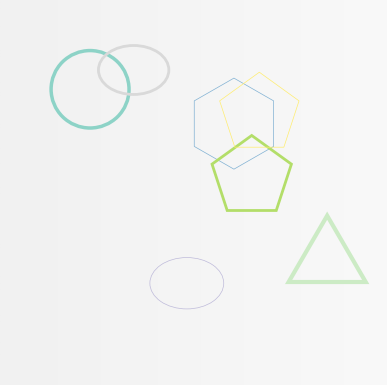[{"shape": "circle", "thickness": 2.5, "radius": 0.5, "center": [0.232, 0.768]}, {"shape": "oval", "thickness": 0.5, "radius": 0.48, "center": [0.482, 0.264]}, {"shape": "hexagon", "thickness": 0.5, "radius": 0.59, "center": [0.604, 0.679]}, {"shape": "pentagon", "thickness": 2, "radius": 0.54, "center": [0.65, 0.54]}, {"shape": "oval", "thickness": 2, "radius": 0.45, "center": [0.345, 0.818]}, {"shape": "triangle", "thickness": 3, "radius": 0.57, "center": [0.844, 0.325]}, {"shape": "pentagon", "thickness": 0.5, "radius": 0.54, "center": [0.669, 0.705]}]